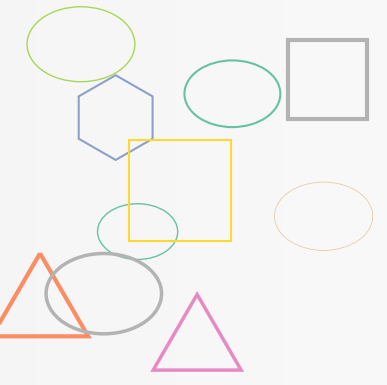[{"shape": "oval", "thickness": 1.5, "radius": 0.62, "center": [0.6, 0.756]}, {"shape": "oval", "thickness": 1, "radius": 0.52, "center": [0.355, 0.398]}, {"shape": "triangle", "thickness": 3, "radius": 0.72, "center": [0.103, 0.198]}, {"shape": "hexagon", "thickness": 1.5, "radius": 0.55, "center": [0.298, 0.695]}, {"shape": "triangle", "thickness": 2.5, "radius": 0.66, "center": [0.509, 0.104]}, {"shape": "oval", "thickness": 1, "radius": 0.7, "center": [0.209, 0.885]}, {"shape": "square", "thickness": 1.5, "radius": 0.66, "center": [0.466, 0.505]}, {"shape": "oval", "thickness": 0.5, "radius": 0.63, "center": [0.835, 0.438]}, {"shape": "square", "thickness": 3, "radius": 0.51, "center": [0.846, 0.793]}, {"shape": "oval", "thickness": 2.5, "radius": 0.75, "center": [0.268, 0.237]}]